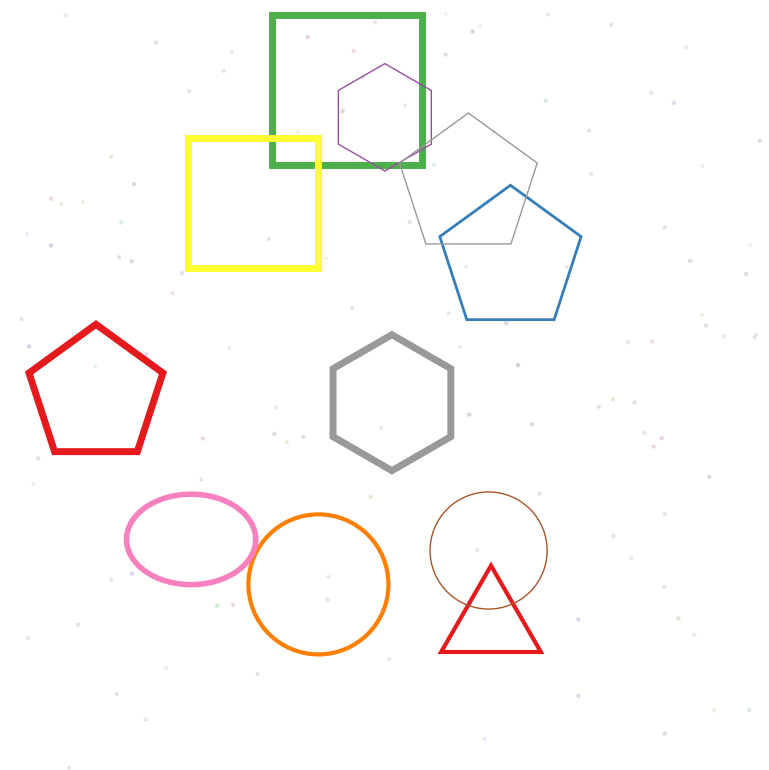[{"shape": "pentagon", "thickness": 2.5, "radius": 0.46, "center": [0.125, 0.487]}, {"shape": "triangle", "thickness": 1.5, "radius": 0.37, "center": [0.638, 0.191]}, {"shape": "pentagon", "thickness": 1, "radius": 0.48, "center": [0.663, 0.663]}, {"shape": "square", "thickness": 2.5, "radius": 0.49, "center": [0.451, 0.883]}, {"shape": "hexagon", "thickness": 0.5, "radius": 0.35, "center": [0.5, 0.848]}, {"shape": "circle", "thickness": 1.5, "radius": 0.45, "center": [0.414, 0.241]}, {"shape": "square", "thickness": 2.5, "radius": 0.42, "center": [0.329, 0.736]}, {"shape": "circle", "thickness": 0.5, "radius": 0.38, "center": [0.635, 0.285]}, {"shape": "oval", "thickness": 2, "radius": 0.42, "center": [0.248, 0.299]}, {"shape": "pentagon", "thickness": 0.5, "radius": 0.47, "center": [0.608, 0.759]}, {"shape": "hexagon", "thickness": 2.5, "radius": 0.44, "center": [0.509, 0.477]}]